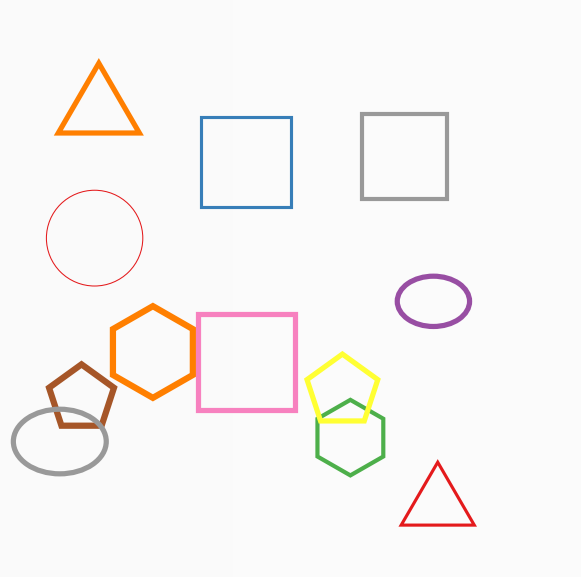[{"shape": "circle", "thickness": 0.5, "radius": 0.41, "center": [0.163, 0.587]}, {"shape": "triangle", "thickness": 1.5, "radius": 0.36, "center": [0.753, 0.126]}, {"shape": "square", "thickness": 1.5, "radius": 0.39, "center": [0.424, 0.719]}, {"shape": "hexagon", "thickness": 2, "radius": 0.33, "center": [0.603, 0.241]}, {"shape": "oval", "thickness": 2.5, "radius": 0.31, "center": [0.746, 0.477]}, {"shape": "triangle", "thickness": 2.5, "radius": 0.4, "center": [0.17, 0.809]}, {"shape": "hexagon", "thickness": 3, "radius": 0.4, "center": [0.263, 0.39]}, {"shape": "pentagon", "thickness": 2.5, "radius": 0.32, "center": [0.589, 0.322]}, {"shape": "pentagon", "thickness": 3, "radius": 0.29, "center": [0.14, 0.309]}, {"shape": "square", "thickness": 2.5, "radius": 0.42, "center": [0.424, 0.372]}, {"shape": "square", "thickness": 2, "radius": 0.37, "center": [0.696, 0.728]}, {"shape": "oval", "thickness": 2.5, "radius": 0.4, "center": [0.103, 0.235]}]